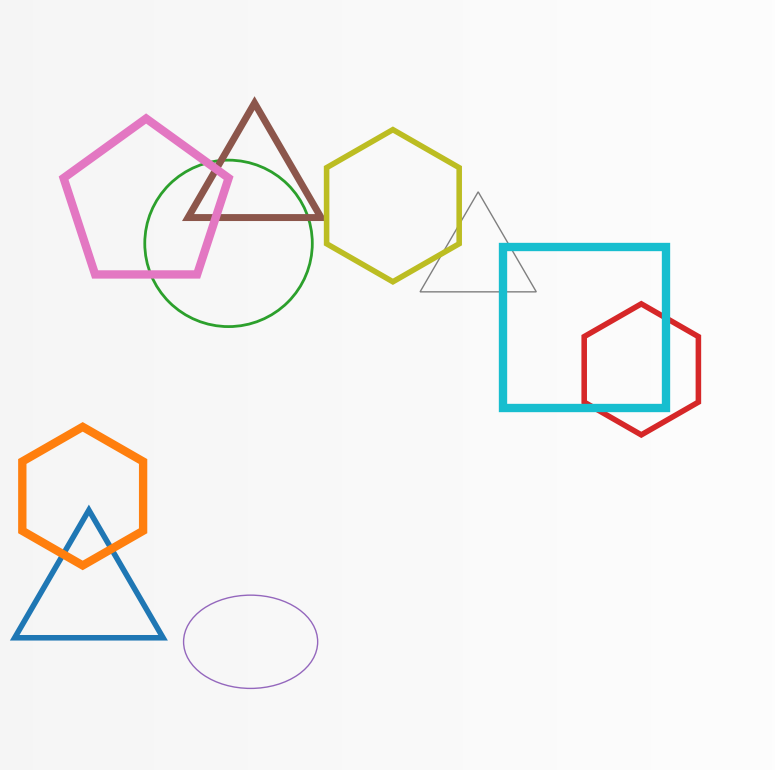[{"shape": "triangle", "thickness": 2, "radius": 0.55, "center": [0.115, 0.227]}, {"shape": "hexagon", "thickness": 3, "radius": 0.45, "center": [0.107, 0.356]}, {"shape": "circle", "thickness": 1, "radius": 0.54, "center": [0.295, 0.684]}, {"shape": "hexagon", "thickness": 2, "radius": 0.43, "center": [0.827, 0.52]}, {"shape": "oval", "thickness": 0.5, "radius": 0.43, "center": [0.323, 0.167]}, {"shape": "triangle", "thickness": 2.5, "radius": 0.5, "center": [0.328, 0.767]}, {"shape": "pentagon", "thickness": 3, "radius": 0.56, "center": [0.189, 0.734]}, {"shape": "triangle", "thickness": 0.5, "radius": 0.43, "center": [0.617, 0.664]}, {"shape": "hexagon", "thickness": 2, "radius": 0.49, "center": [0.507, 0.733]}, {"shape": "square", "thickness": 3, "radius": 0.52, "center": [0.755, 0.575]}]